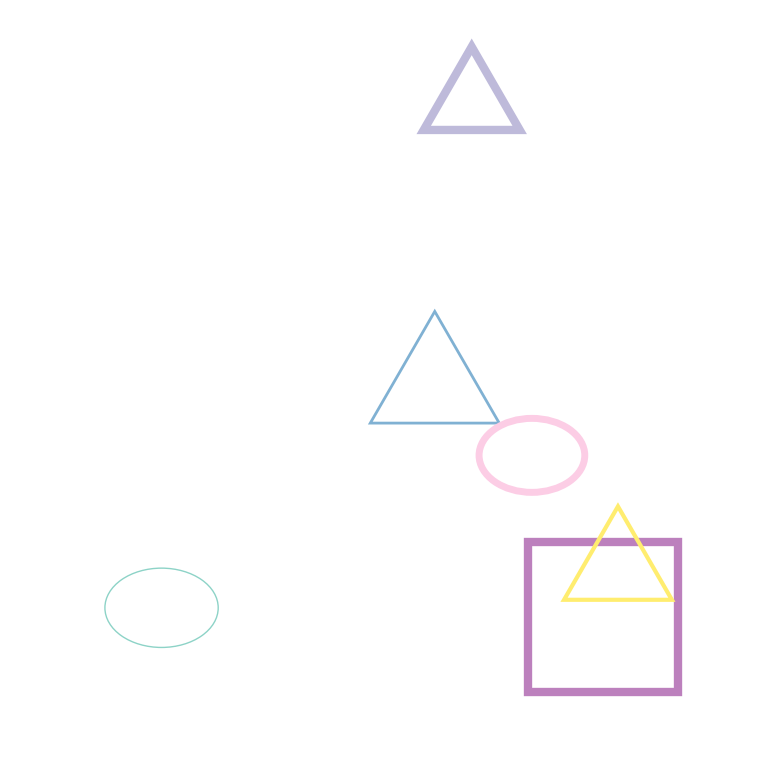[{"shape": "oval", "thickness": 0.5, "radius": 0.37, "center": [0.21, 0.211]}, {"shape": "triangle", "thickness": 3, "radius": 0.36, "center": [0.613, 0.867]}, {"shape": "triangle", "thickness": 1, "radius": 0.48, "center": [0.565, 0.499]}, {"shape": "oval", "thickness": 2.5, "radius": 0.34, "center": [0.691, 0.409]}, {"shape": "square", "thickness": 3, "radius": 0.49, "center": [0.783, 0.198]}, {"shape": "triangle", "thickness": 1.5, "radius": 0.4, "center": [0.803, 0.261]}]